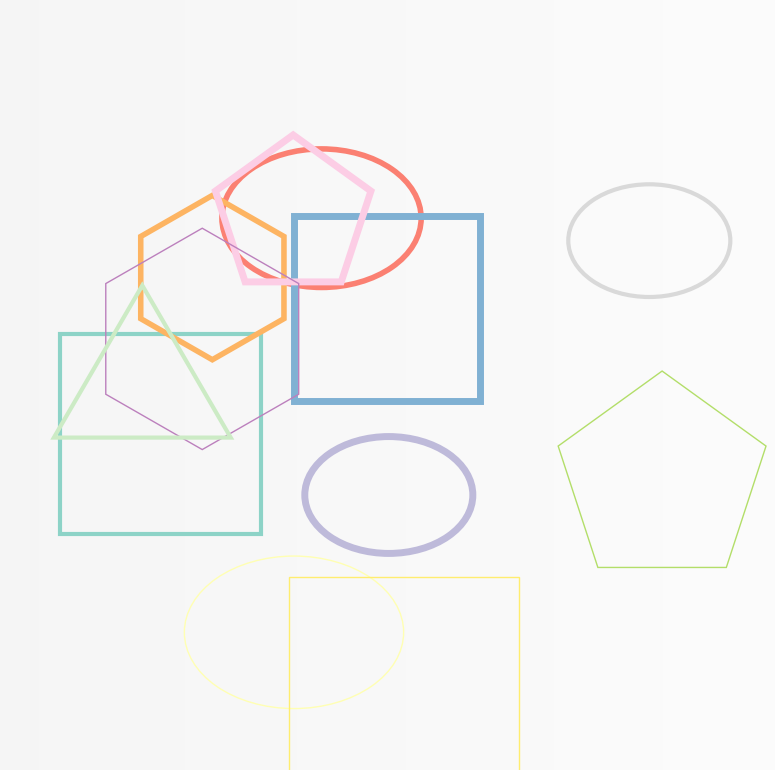[{"shape": "square", "thickness": 1.5, "radius": 0.65, "center": [0.206, 0.436]}, {"shape": "oval", "thickness": 0.5, "radius": 0.71, "center": [0.379, 0.179]}, {"shape": "oval", "thickness": 2.5, "radius": 0.54, "center": [0.502, 0.357]}, {"shape": "oval", "thickness": 2, "radius": 0.64, "center": [0.415, 0.717]}, {"shape": "square", "thickness": 2.5, "radius": 0.6, "center": [0.499, 0.599]}, {"shape": "hexagon", "thickness": 2, "radius": 0.53, "center": [0.274, 0.64]}, {"shape": "pentagon", "thickness": 0.5, "radius": 0.71, "center": [0.854, 0.377]}, {"shape": "pentagon", "thickness": 2.5, "radius": 0.53, "center": [0.378, 0.719]}, {"shape": "oval", "thickness": 1.5, "radius": 0.52, "center": [0.838, 0.687]}, {"shape": "hexagon", "thickness": 0.5, "radius": 0.72, "center": [0.261, 0.56]}, {"shape": "triangle", "thickness": 1.5, "radius": 0.66, "center": [0.184, 0.498]}, {"shape": "square", "thickness": 0.5, "radius": 0.74, "center": [0.521, 0.102]}]